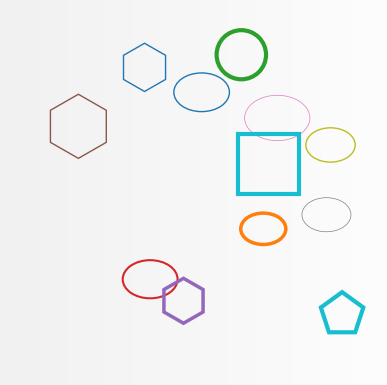[{"shape": "hexagon", "thickness": 1, "radius": 0.31, "center": [0.373, 0.825]}, {"shape": "oval", "thickness": 1, "radius": 0.36, "center": [0.52, 0.76]}, {"shape": "oval", "thickness": 2.5, "radius": 0.29, "center": [0.679, 0.406]}, {"shape": "circle", "thickness": 3, "radius": 0.32, "center": [0.623, 0.858]}, {"shape": "oval", "thickness": 1.5, "radius": 0.35, "center": [0.387, 0.275]}, {"shape": "hexagon", "thickness": 2.5, "radius": 0.29, "center": [0.474, 0.219]}, {"shape": "hexagon", "thickness": 1, "radius": 0.42, "center": [0.202, 0.672]}, {"shape": "oval", "thickness": 0.5, "radius": 0.42, "center": [0.716, 0.694]}, {"shape": "oval", "thickness": 0.5, "radius": 0.32, "center": [0.842, 0.442]}, {"shape": "oval", "thickness": 1, "radius": 0.32, "center": [0.853, 0.623]}, {"shape": "square", "thickness": 3, "radius": 0.39, "center": [0.693, 0.575]}, {"shape": "pentagon", "thickness": 3, "radius": 0.29, "center": [0.883, 0.184]}]